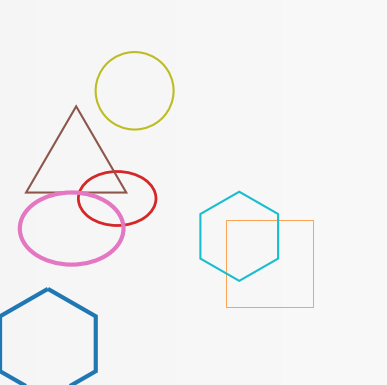[{"shape": "hexagon", "thickness": 3, "radius": 0.71, "center": [0.124, 0.107]}, {"shape": "square", "thickness": 0.5, "radius": 0.56, "center": [0.696, 0.315]}, {"shape": "oval", "thickness": 2, "radius": 0.5, "center": [0.302, 0.484]}, {"shape": "triangle", "thickness": 1.5, "radius": 0.75, "center": [0.197, 0.575]}, {"shape": "oval", "thickness": 3, "radius": 0.67, "center": [0.185, 0.406]}, {"shape": "circle", "thickness": 1.5, "radius": 0.5, "center": [0.347, 0.764]}, {"shape": "hexagon", "thickness": 1.5, "radius": 0.58, "center": [0.617, 0.386]}]